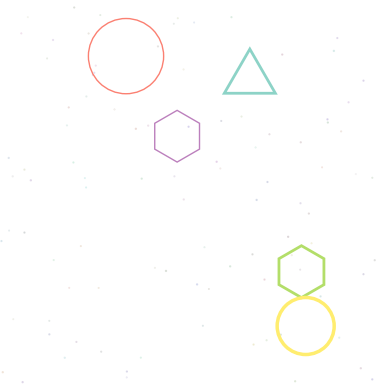[{"shape": "triangle", "thickness": 2, "radius": 0.38, "center": [0.649, 0.796]}, {"shape": "circle", "thickness": 1, "radius": 0.49, "center": [0.327, 0.854]}, {"shape": "hexagon", "thickness": 2, "radius": 0.34, "center": [0.783, 0.294]}, {"shape": "hexagon", "thickness": 1, "radius": 0.34, "center": [0.46, 0.646]}, {"shape": "circle", "thickness": 2.5, "radius": 0.37, "center": [0.794, 0.153]}]